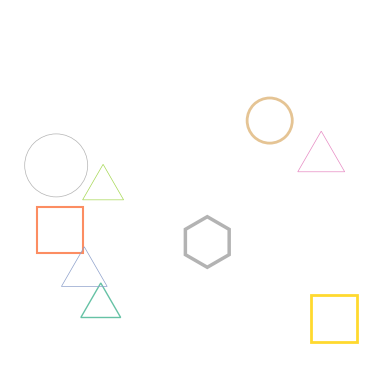[{"shape": "triangle", "thickness": 1, "radius": 0.3, "center": [0.262, 0.205]}, {"shape": "square", "thickness": 1.5, "radius": 0.3, "center": [0.156, 0.402]}, {"shape": "triangle", "thickness": 0.5, "radius": 0.34, "center": [0.219, 0.29]}, {"shape": "triangle", "thickness": 0.5, "radius": 0.35, "center": [0.834, 0.589]}, {"shape": "triangle", "thickness": 0.5, "radius": 0.31, "center": [0.268, 0.512]}, {"shape": "square", "thickness": 2, "radius": 0.3, "center": [0.867, 0.173]}, {"shape": "circle", "thickness": 2, "radius": 0.29, "center": [0.701, 0.687]}, {"shape": "hexagon", "thickness": 2.5, "radius": 0.33, "center": [0.538, 0.371]}, {"shape": "circle", "thickness": 0.5, "radius": 0.41, "center": [0.146, 0.57]}]